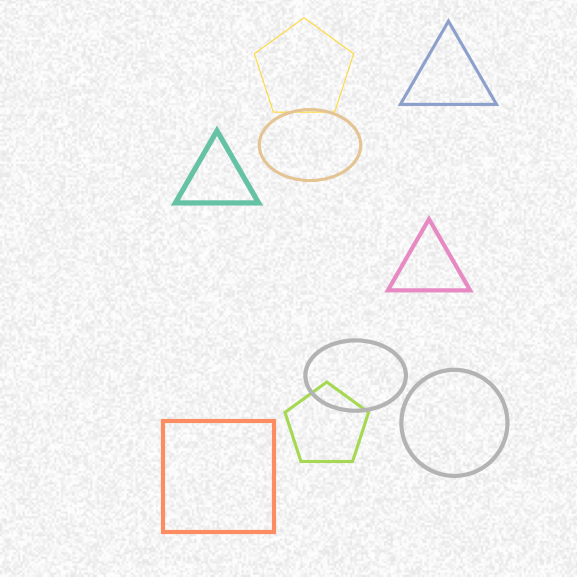[{"shape": "triangle", "thickness": 2.5, "radius": 0.42, "center": [0.376, 0.689]}, {"shape": "square", "thickness": 2, "radius": 0.48, "center": [0.379, 0.175]}, {"shape": "triangle", "thickness": 1.5, "radius": 0.48, "center": [0.777, 0.866]}, {"shape": "triangle", "thickness": 2, "radius": 0.41, "center": [0.743, 0.537]}, {"shape": "pentagon", "thickness": 1.5, "radius": 0.38, "center": [0.566, 0.262]}, {"shape": "pentagon", "thickness": 0.5, "radius": 0.45, "center": [0.526, 0.878]}, {"shape": "oval", "thickness": 1.5, "radius": 0.44, "center": [0.537, 0.748]}, {"shape": "circle", "thickness": 2, "radius": 0.46, "center": [0.787, 0.267]}, {"shape": "oval", "thickness": 2, "radius": 0.44, "center": [0.616, 0.349]}]